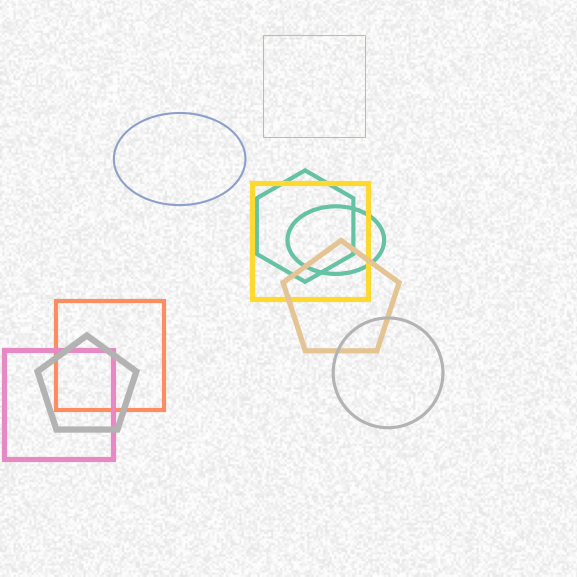[{"shape": "oval", "thickness": 2, "radius": 0.42, "center": [0.581, 0.583]}, {"shape": "hexagon", "thickness": 2, "radius": 0.48, "center": [0.528, 0.608]}, {"shape": "square", "thickness": 2, "radius": 0.47, "center": [0.19, 0.383]}, {"shape": "oval", "thickness": 1, "radius": 0.57, "center": [0.311, 0.724]}, {"shape": "square", "thickness": 2.5, "radius": 0.47, "center": [0.101, 0.299]}, {"shape": "square", "thickness": 0.5, "radius": 0.44, "center": [0.544, 0.85]}, {"shape": "square", "thickness": 2.5, "radius": 0.5, "center": [0.536, 0.583]}, {"shape": "pentagon", "thickness": 2.5, "radius": 0.53, "center": [0.591, 0.477]}, {"shape": "pentagon", "thickness": 3, "radius": 0.45, "center": [0.15, 0.328]}, {"shape": "circle", "thickness": 1.5, "radius": 0.48, "center": [0.672, 0.354]}]